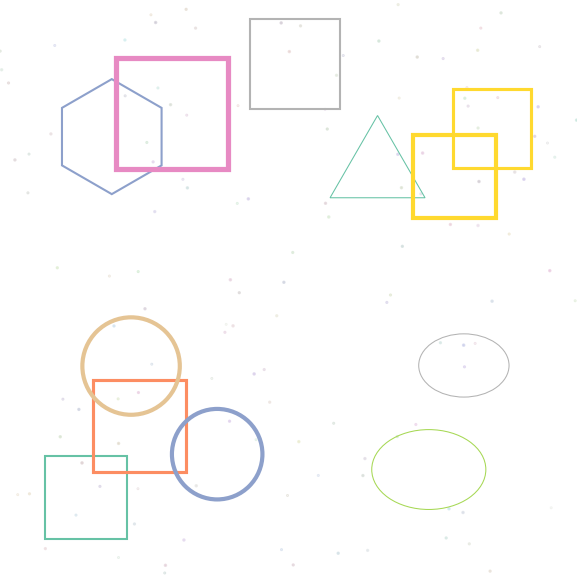[{"shape": "triangle", "thickness": 0.5, "radius": 0.47, "center": [0.654, 0.704]}, {"shape": "square", "thickness": 1, "radius": 0.36, "center": [0.149, 0.137]}, {"shape": "square", "thickness": 1.5, "radius": 0.4, "center": [0.242, 0.262]}, {"shape": "hexagon", "thickness": 1, "radius": 0.5, "center": [0.194, 0.763]}, {"shape": "circle", "thickness": 2, "radius": 0.39, "center": [0.376, 0.213]}, {"shape": "square", "thickness": 2.5, "radius": 0.48, "center": [0.298, 0.803]}, {"shape": "oval", "thickness": 0.5, "radius": 0.49, "center": [0.742, 0.186]}, {"shape": "square", "thickness": 2, "radius": 0.36, "center": [0.787, 0.694]}, {"shape": "square", "thickness": 1.5, "radius": 0.34, "center": [0.852, 0.776]}, {"shape": "circle", "thickness": 2, "radius": 0.42, "center": [0.227, 0.365]}, {"shape": "square", "thickness": 1, "radius": 0.39, "center": [0.51, 0.888]}, {"shape": "oval", "thickness": 0.5, "radius": 0.39, "center": [0.803, 0.366]}]